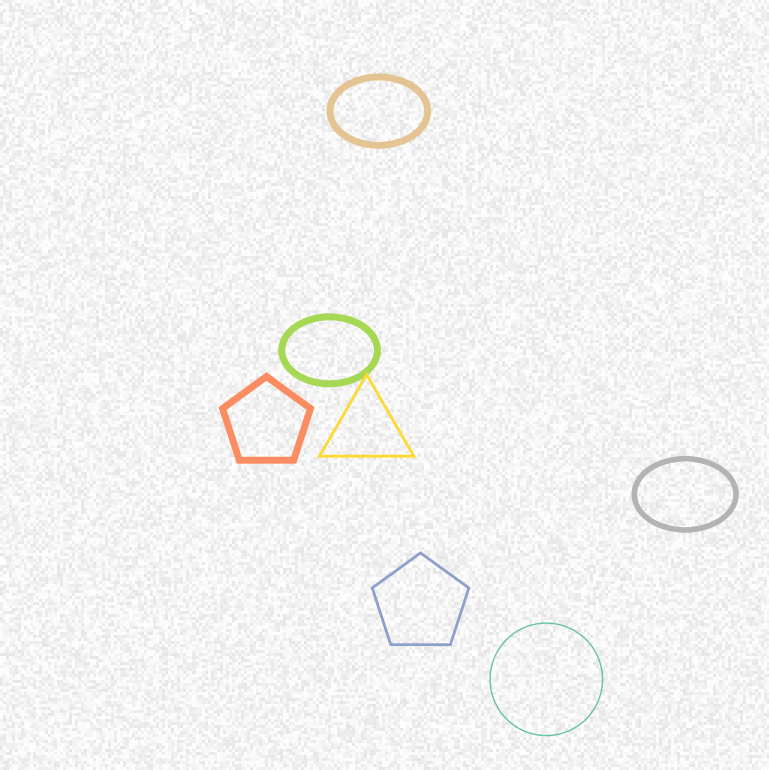[{"shape": "circle", "thickness": 0.5, "radius": 0.37, "center": [0.709, 0.118]}, {"shape": "pentagon", "thickness": 2.5, "radius": 0.3, "center": [0.346, 0.451]}, {"shape": "pentagon", "thickness": 1, "radius": 0.33, "center": [0.546, 0.216]}, {"shape": "oval", "thickness": 2.5, "radius": 0.31, "center": [0.428, 0.545]}, {"shape": "triangle", "thickness": 1, "radius": 0.35, "center": [0.476, 0.443]}, {"shape": "oval", "thickness": 2.5, "radius": 0.32, "center": [0.492, 0.856]}, {"shape": "oval", "thickness": 2, "radius": 0.33, "center": [0.89, 0.358]}]